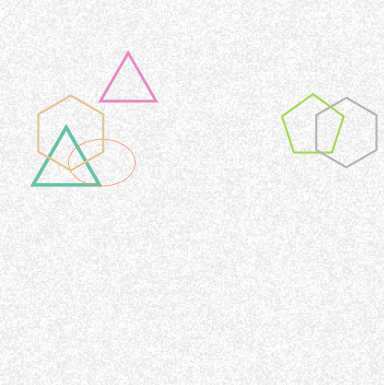[{"shape": "triangle", "thickness": 2.5, "radius": 0.5, "center": [0.172, 0.57]}, {"shape": "oval", "thickness": 0.5, "radius": 0.43, "center": [0.265, 0.577]}, {"shape": "triangle", "thickness": 2, "radius": 0.42, "center": [0.333, 0.779]}, {"shape": "pentagon", "thickness": 1.5, "radius": 0.42, "center": [0.813, 0.672]}, {"shape": "hexagon", "thickness": 1.5, "radius": 0.49, "center": [0.184, 0.655]}, {"shape": "hexagon", "thickness": 1.5, "radius": 0.45, "center": [0.9, 0.656]}]